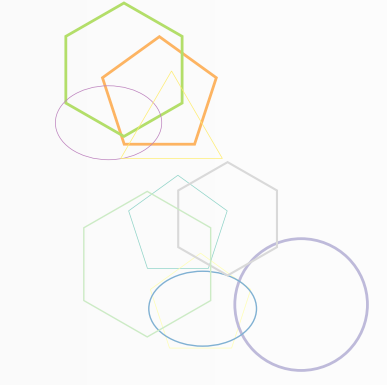[{"shape": "pentagon", "thickness": 0.5, "radius": 0.67, "center": [0.459, 0.411]}, {"shape": "pentagon", "thickness": 0.5, "radius": 0.68, "center": [0.518, 0.206]}, {"shape": "circle", "thickness": 2, "radius": 0.86, "center": [0.777, 0.209]}, {"shape": "oval", "thickness": 1, "radius": 0.69, "center": [0.523, 0.198]}, {"shape": "pentagon", "thickness": 2, "radius": 0.77, "center": [0.411, 0.75]}, {"shape": "hexagon", "thickness": 2, "radius": 0.87, "center": [0.32, 0.819]}, {"shape": "hexagon", "thickness": 1.5, "radius": 0.74, "center": [0.587, 0.432]}, {"shape": "oval", "thickness": 0.5, "radius": 0.69, "center": [0.28, 0.681]}, {"shape": "hexagon", "thickness": 1, "radius": 0.94, "center": [0.38, 0.314]}, {"shape": "triangle", "thickness": 0.5, "radius": 0.76, "center": [0.443, 0.664]}]